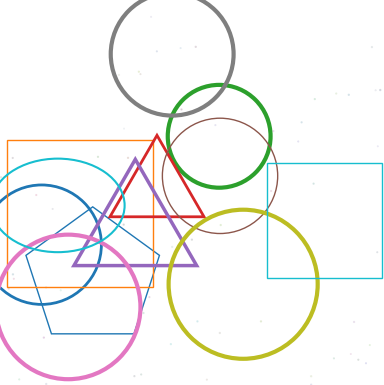[{"shape": "pentagon", "thickness": 1, "radius": 0.91, "center": [0.241, 0.28]}, {"shape": "circle", "thickness": 2, "radius": 0.78, "center": [0.108, 0.364]}, {"shape": "square", "thickness": 1, "radius": 0.95, "center": [0.209, 0.445]}, {"shape": "circle", "thickness": 3, "radius": 0.67, "center": [0.569, 0.646]}, {"shape": "triangle", "thickness": 2, "radius": 0.71, "center": [0.408, 0.507]}, {"shape": "triangle", "thickness": 2.5, "radius": 0.92, "center": [0.351, 0.402]}, {"shape": "circle", "thickness": 1, "radius": 0.75, "center": [0.572, 0.543]}, {"shape": "circle", "thickness": 3, "radius": 0.94, "center": [0.177, 0.203]}, {"shape": "circle", "thickness": 3, "radius": 0.8, "center": [0.447, 0.859]}, {"shape": "circle", "thickness": 3, "radius": 0.97, "center": [0.632, 0.262]}, {"shape": "oval", "thickness": 1.5, "radius": 0.87, "center": [0.15, 0.466]}, {"shape": "square", "thickness": 1, "radius": 0.75, "center": [0.844, 0.428]}]